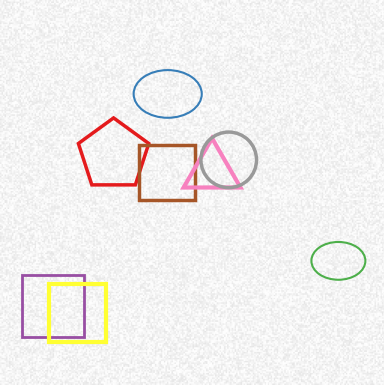[{"shape": "pentagon", "thickness": 2.5, "radius": 0.48, "center": [0.295, 0.598]}, {"shape": "oval", "thickness": 1.5, "radius": 0.44, "center": [0.436, 0.756]}, {"shape": "oval", "thickness": 1.5, "radius": 0.35, "center": [0.879, 0.322]}, {"shape": "square", "thickness": 2, "radius": 0.4, "center": [0.136, 0.205]}, {"shape": "square", "thickness": 3, "radius": 0.37, "center": [0.201, 0.187]}, {"shape": "square", "thickness": 2.5, "radius": 0.36, "center": [0.434, 0.552]}, {"shape": "triangle", "thickness": 3, "radius": 0.43, "center": [0.551, 0.556]}, {"shape": "circle", "thickness": 2.5, "radius": 0.36, "center": [0.594, 0.585]}]